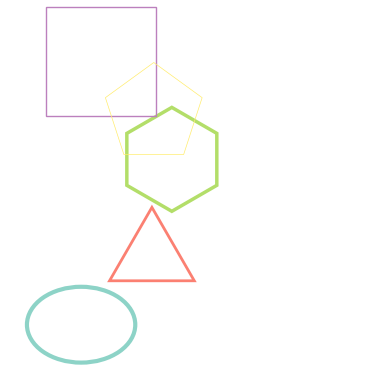[{"shape": "oval", "thickness": 3, "radius": 0.7, "center": [0.211, 0.157]}, {"shape": "triangle", "thickness": 2, "radius": 0.64, "center": [0.395, 0.334]}, {"shape": "hexagon", "thickness": 2.5, "radius": 0.67, "center": [0.446, 0.586]}, {"shape": "square", "thickness": 1, "radius": 0.71, "center": [0.263, 0.841]}, {"shape": "pentagon", "thickness": 0.5, "radius": 0.66, "center": [0.399, 0.706]}]